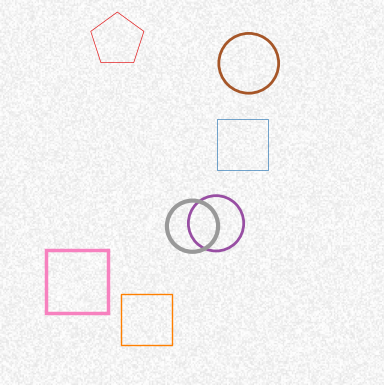[{"shape": "pentagon", "thickness": 0.5, "radius": 0.36, "center": [0.305, 0.896]}, {"shape": "square", "thickness": 0.5, "radius": 0.33, "center": [0.63, 0.624]}, {"shape": "circle", "thickness": 2, "radius": 0.36, "center": [0.561, 0.42]}, {"shape": "square", "thickness": 1, "radius": 0.33, "center": [0.381, 0.17]}, {"shape": "circle", "thickness": 2, "radius": 0.39, "center": [0.646, 0.836]}, {"shape": "square", "thickness": 2.5, "radius": 0.41, "center": [0.2, 0.269]}, {"shape": "circle", "thickness": 3, "radius": 0.33, "center": [0.5, 0.412]}]